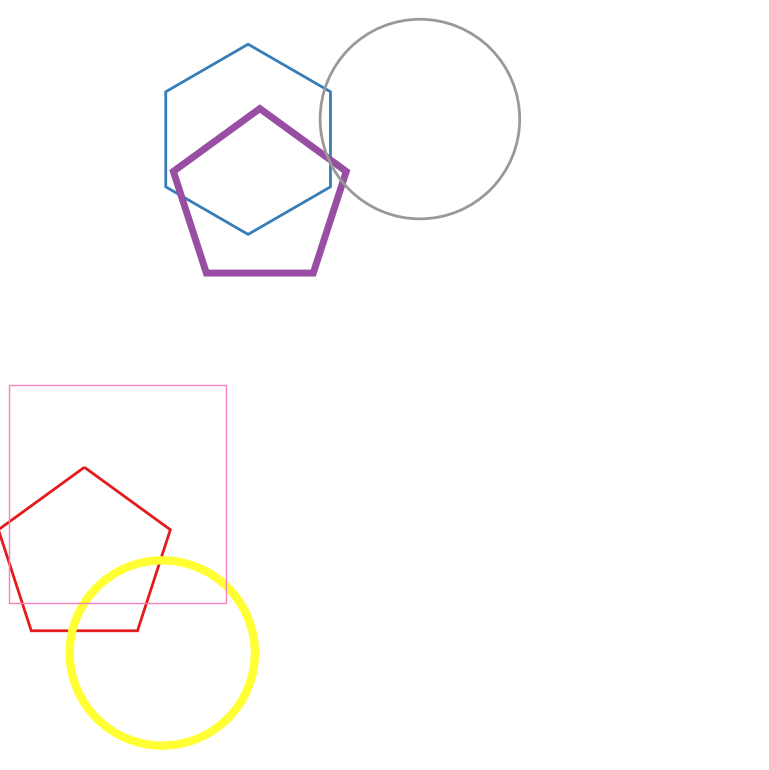[{"shape": "pentagon", "thickness": 1, "radius": 0.59, "center": [0.11, 0.276]}, {"shape": "hexagon", "thickness": 1, "radius": 0.62, "center": [0.322, 0.819]}, {"shape": "pentagon", "thickness": 2.5, "radius": 0.59, "center": [0.337, 0.741]}, {"shape": "circle", "thickness": 3, "radius": 0.6, "center": [0.211, 0.152]}, {"shape": "square", "thickness": 0.5, "radius": 0.71, "center": [0.153, 0.358]}, {"shape": "circle", "thickness": 1, "radius": 0.65, "center": [0.545, 0.845]}]